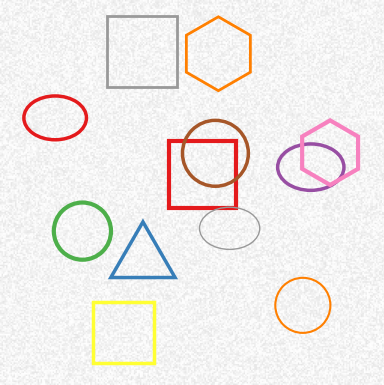[{"shape": "square", "thickness": 3, "radius": 0.43, "center": [0.525, 0.547]}, {"shape": "oval", "thickness": 2.5, "radius": 0.41, "center": [0.143, 0.694]}, {"shape": "triangle", "thickness": 2.5, "radius": 0.48, "center": [0.371, 0.327]}, {"shape": "circle", "thickness": 3, "radius": 0.37, "center": [0.214, 0.4]}, {"shape": "oval", "thickness": 2.5, "radius": 0.43, "center": [0.807, 0.566]}, {"shape": "circle", "thickness": 1.5, "radius": 0.36, "center": [0.787, 0.207]}, {"shape": "hexagon", "thickness": 2, "radius": 0.48, "center": [0.567, 0.86]}, {"shape": "square", "thickness": 2.5, "radius": 0.4, "center": [0.322, 0.136]}, {"shape": "circle", "thickness": 2.5, "radius": 0.43, "center": [0.56, 0.602]}, {"shape": "hexagon", "thickness": 3, "radius": 0.42, "center": [0.857, 0.603]}, {"shape": "square", "thickness": 2, "radius": 0.46, "center": [0.369, 0.866]}, {"shape": "oval", "thickness": 1, "radius": 0.39, "center": [0.596, 0.407]}]